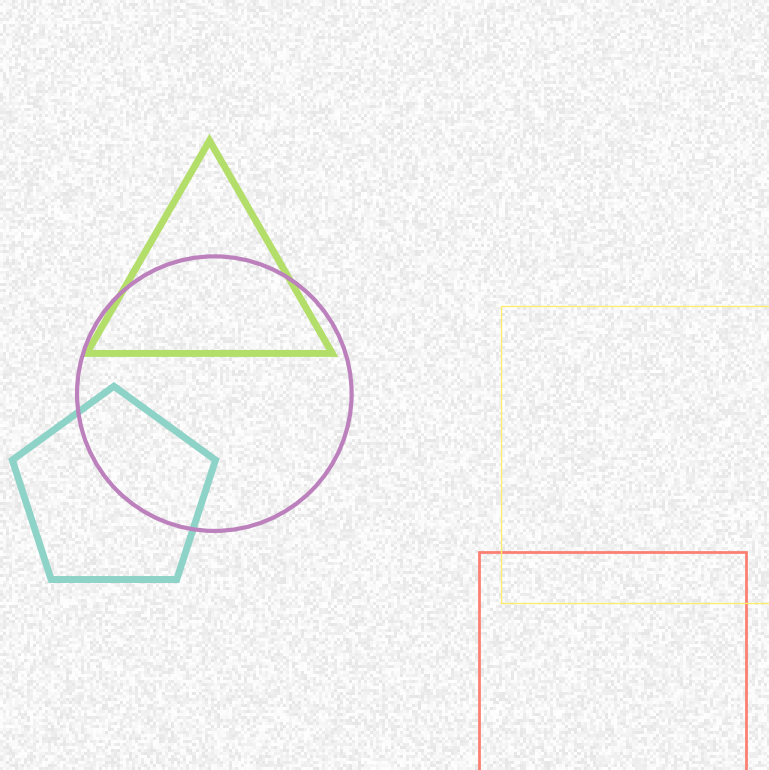[{"shape": "pentagon", "thickness": 2.5, "radius": 0.69, "center": [0.148, 0.36]}, {"shape": "square", "thickness": 1, "radius": 0.87, "center": [0.795, 0.11]}, {"shape": "triangle", "thickness": 2.5, "radius": 0.92, "center": [0.272, 0.633]}, {"shape": "circle", "thickness": 1.5, "radius": 0.89, "center": [0.278, 0.489]}, {"shape": "square", "thickness": 0.5, "radius": 0.97, "center": [0.844, 0.41]}]